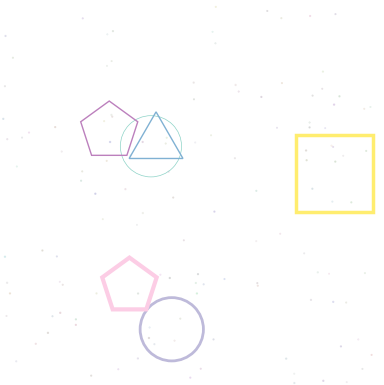[{"shape": "circle", "thickness": 0.5, "radius": 0.4, "center": [0.392, 0.62]}, {"shape": "circle", "thickness": 2, "radius": 0.41, "center": [0.446, 0.145]}, {"shape": "triangle", "thickness": 1, "radius": 0.4, "center": [0.405, 0.629]}, {"shape": "pentagon", "thickness": 3, "radius": 0.37, "center": [0.336, 0.257]}, {"shape": "pentagon", "thickness": 1, "radius": 0.39, "center": [0.284, 0.66]}, {"shape": "square", "thickness": 2.5, "radius": 0.5, "center": [0.868, 0.549]}]